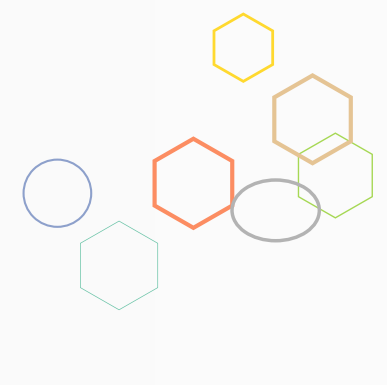[{"shape": "hexagon", "thickness": 0.5, "radius": 0.58, "center": [0.307, 0.311]}, {"shape": "hexagon", "thickness": 3, "radius": 0.58, "center": [0.499, 0.524]}, {"shape": "circle", "thickness": 1.5, "radius": 0.44, "center": [0.148, 0.498]}, {"shape": "hexagon", "thickness": 1, "radius": 0.55, "center": [0.865, 0.544]}, {"shape": "hexagon", "thickness": 2, "radius": 0.44, "center": [0.628, 0.876]}, {"shape": "hexagon", "thickness": 3, "radius": 0.57, "center": [0.807, 0.69]}, {"shape": "oval", "thickness": 2.5, "radius": 0.56, "center": [0.711, 0.454]}]